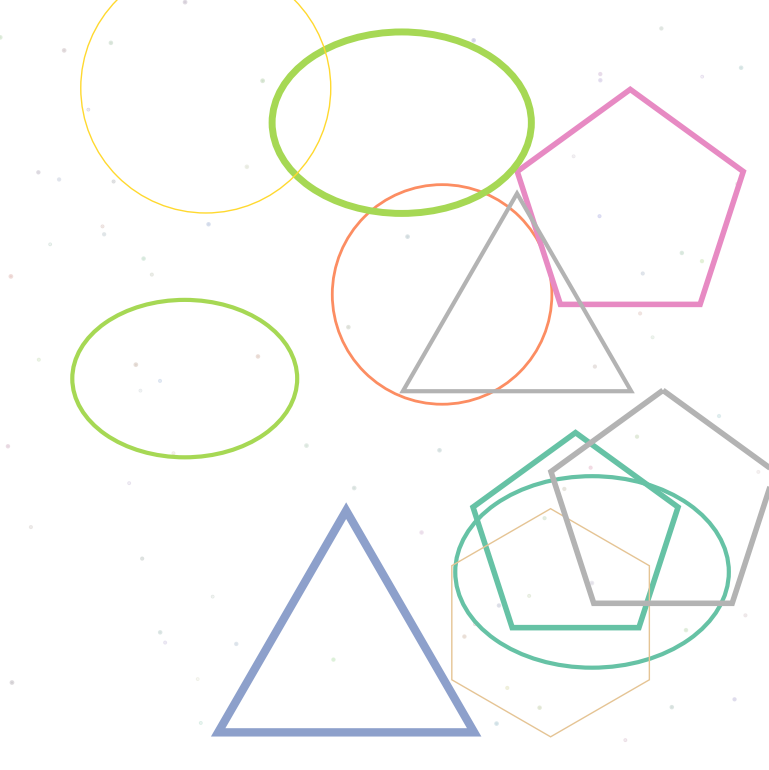[{"shape": "pentagon", "thickness": 2, "radius": 0.7, "center": [0.747, 0.298]}, {"shape": "oval", "thickness": 1.5, "radius": 0.89, "center": [0.769, 0.257]}, {"shape": "circle", "thickness": 1, "radius": 0.71, "center": [0.574, 0.618]}, {"shape": "triangle", "thickness": 3, "radius": 0.96, "center": [0.45, 0.145]}, {"shape": "pentagon", "thickness": 2, "radius": 0.77, "center": [0.819, 0.73]}, {"shape": "oval", "thickness": 1.5, "radius": 0.73, "center": [0.24, 0.508]}, {"shape": "oval", "thickness": 2.5, "radius": 0.84, "center": [0.522, 0.841]}, {"shape": "circle", "thickness": 0.5, "radius": 0.81, "center": [0.267, 0.886]}, {"shape": "hexagon", "thickness": 0.5, "radius": 0.74, "center": [0.715, 0.191]}, {"shape": "pentagon", "thickness": 2, "radius": 0.76, "center": [0.861, 0.34]}, {"shape": "triangle", "thickness": 1.5, "radius": 0.86, "center": [0.671, 0.578]}]